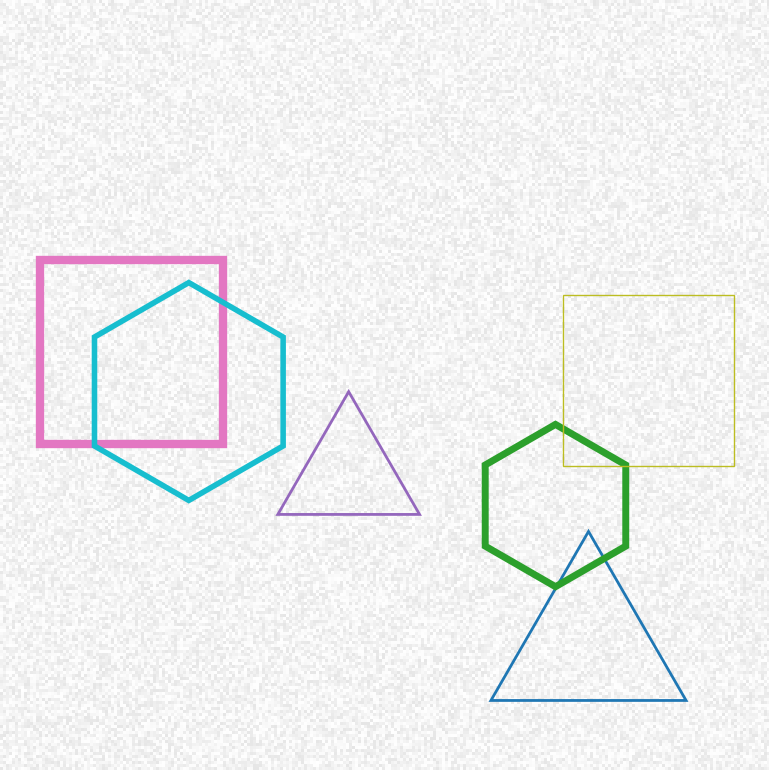[{"shape": "triangle", "thickness": 1, "radius": 0.73, "center": [0.764, 0.163]}, {"shape": "hexagon", "thickness": 2.5, "radius": 0.53, "center": [0.721, 0.343]}, {"shape": "triangle", "thickness": 1, "radius": 0.53, "center": [0.453, 0.385]}, {"shape": "square", "thickness": 3, "radius": 0.6, "center": [0.171, 0.543]}, {"shape": "square", "thickness": 0.5, "radius": 0.56, "center": [0.842, 0.506]}, {"shape": "hexagon", "thickness": 2, "radius": 0.71, "center": [0.245, 0.492]}]